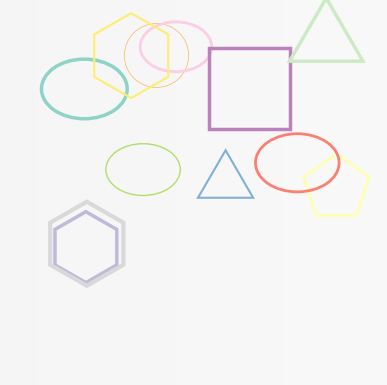[{"shape": "oval", "thickness": 2.5, "radius": 0.55, "center": [0.218, 0.769]}, {"shape": "pentagon", "thickness": 2, "radius": 0.44, "center": [0.868, 0.512]}, {"shape": "hexagon", "thickness": 2.5, "radius": 0.46, "center": [0.222, 0.358]}, {"shape": "oval", "thickness": 2, "radius": 0.54, "center": [0.767, 0.577]}, {"shape": "triangle", "thickness": 1.5, "radius": 0.41, "center": [0.582, 0.527]}, {"shape": "circle", "thickness": 0.5, "radius": 0.42, "center": [0.404, 0.856]}, {"shape": "oval", "thickness": 1, "radius": 0.48, "center": [0.369, 0.56]}, {"shape": "oval", "thickness": 2, "radius": 0.46, "center": [0.454, 0.878]}, {"shape": "hexagon", "thickness": 3, "radius": 0.55, "center": [0.224, 0.367]}, {"shape": "square", "thickness": 2.5, "radius": 0.52, "center": [0.644, 0.771]}, {"shape": "triangle", "thickness": 2.5, "radius": 0.55, "center": [0.842, 0.896]}, {"shape": "hexagon", "thickness": 1.5, "radius": 0.55, "center": [0.339, 0.856]}]